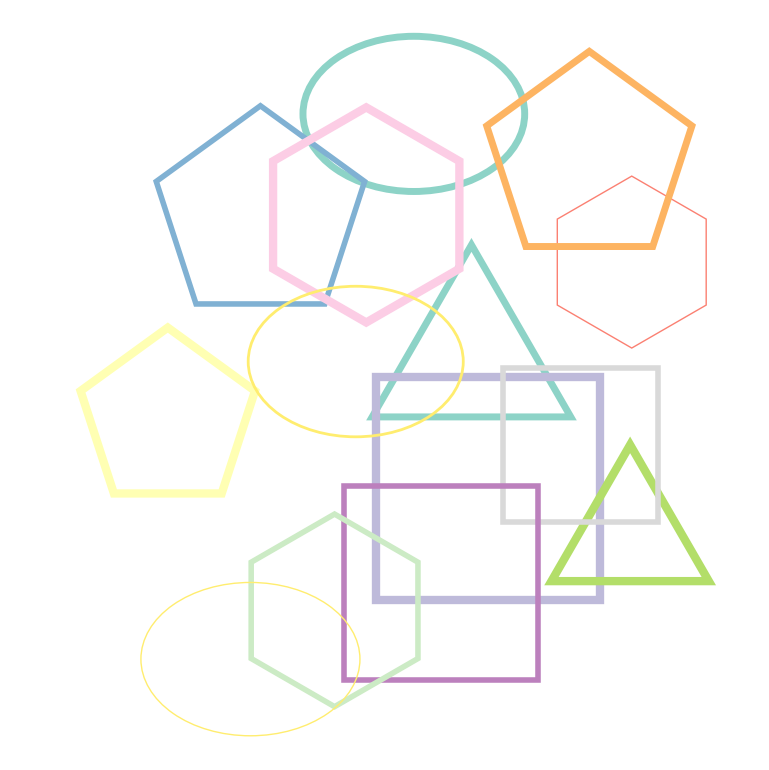[{"shape": "triangle", "thickness": 2.5, "radius": 0.74, "center": [0.612, 0.533]}, {"shape": "oval", "thickness": 2.5, "radius": 0.72, "center": [0.537, 0.852]}, {"shape": "pentagon", "thickness": 3, "radius": 0.6, "center": [0.218, 0.455]}, {"shape": "square", "thickness": 3, "radius": 0.72, "center": [0.634, 0.366]}, {"shape": "hexagon", "thickness": 0.5, "radius": 0.56, "center": [0.82, 0.66]}, {"shape": "pentagon", "thickness": 2, "radius": 0.71, "center": [0.338, 0.72]}, {"shape": "pentagon", "thickness": 2.5, "radius": 0.7, "center": [0.765, 0.793]}, {"shape": "triangle", "thickness": 3, "radius": 0.59, "center": [0.818, 0.304]}, {"shape": "hexagon", "thickness": 3, "radius": 0.7, "center": [0.476, 0.721]}, {"shape": "square", "thickness": 2, "radius": 0.5, "center": [0.754, 0.422]}, {"shape": "square", "thickness": 2, "radius": 0.63, "center": [0.573, 0.243]}, {"shape": "hexagon", "thickness": 2, "radius": 0.63, "center": [0.435, 0.207]}, {"shape": "oval", "thickness": 1, "radius": 0.7, "center": [0.462, 0.53]}, {"shape": "oval", "thickness": 0.5, "radius": 0.71, "center": [0.325, 0.144]}]